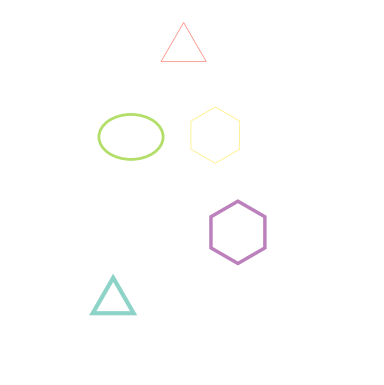[{"shape": "triangle", "thickness": 3, "radius": 0.31, "center": [0.294, 0.217]}, {"shape": "triangle", "thickness": 0.5, "radius": 0.34, "center": [0.477, 0.874]}, {"shape": "oval", "thickness": 2, "radius": 0.42, "center": [0.34, 0.644]}, {"shape": "hexagon", "thickness": 2.5, "radius": 0.4, "center": [0.618, 0.397]}, {"shape": "hexagon", "thickness": 0.5, "radius": 0.37, "center": [0.559, 0.649]}]